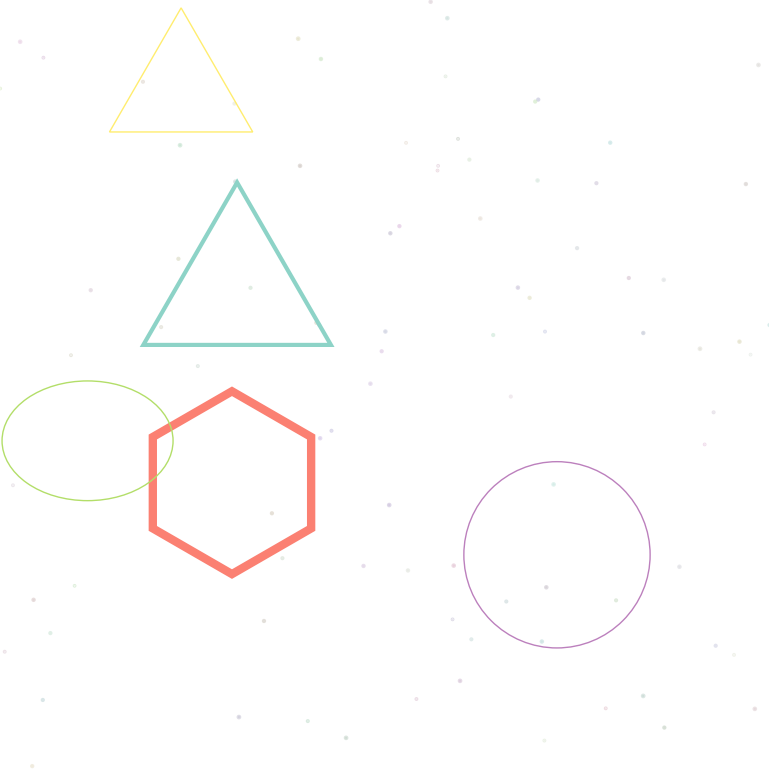[{"shape": "triangle", "thickness": 1.5, "radius": 0.7, "center": [0.308, 0.622]}, {"shape": "hexagon", "thickness": 3, "radius": 0.59, "center": [0.301, 0.373]}, {"shape": "oval", "thickness": 0.5, "radius": 0.56, "center": [0.114, 0.428]}, {"shape": "circle", "thickness": 0.5, "radius": 0.6, "center": [0.723, 0.279]}, {"shape": "triangle", "thickness": 0.5, "radius": 0.54, "center": [0.235, 0.882]}]